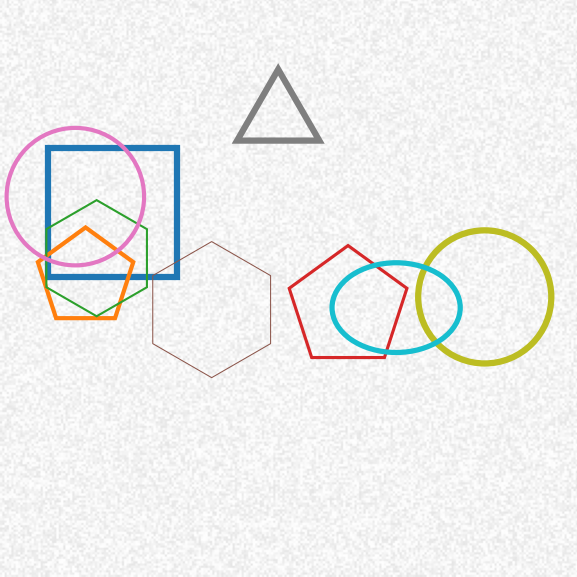[{"shape": "square", "thickness": 3, "radius": 0.56, "center": [0.195, 0.63]}, {"shape": "pentagon", "thickness": 2, "radius": 0.43, "center": [0.148, 0.518]}, {"shape": "hexagon", "thickness": 1, "radius": 0.5, "center": [0.167, 0.552]}, {"shape": "pentagon", "thickness": 1.5, "radius": 0.54, "center": [0.603, 0.467]}, {"shape": "hexagon", "thickness": 0.5, "radius": 0.59, "center": [0.367, 0.463]}, {"shape": "circle", "thickness": 2, "radius": 0.6, "center": [0.13, 0.659]}, {"shape": "triangle", "thickness": 3, "radius": 0.41, "center": [0.482, 0.797]}, {"shape": "circle", "thickness": 3, "radius": 0.58, "center": [0.839, 0.485]}, {"shape": "oval", "thickness": 2.5, "radius": 0.55, "center": [0.686, 0.466]}]